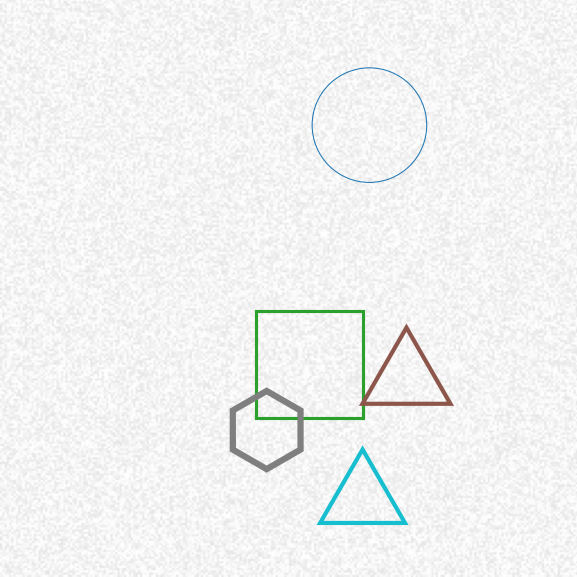[{"shape": "circle", "thickness": 0.5, "radius": 0.5, "center": [0.64, 0.782]}, {"shape": "square", "thickness": 1.5, "radius": 0.46, "center": [0.536, 0.368]}, {"shape": "triangle", "thickness": 2, "radius": 0.44, "center": [0.704, 0.344]}, {"shape": "hexagon", "thickness": 3, "radius": 0.34, "center": [0.462, 0.254]}, {"shape": "triangle", "thickness": 2, "radius": 0.42, "center": [0.628, 0.136]}]